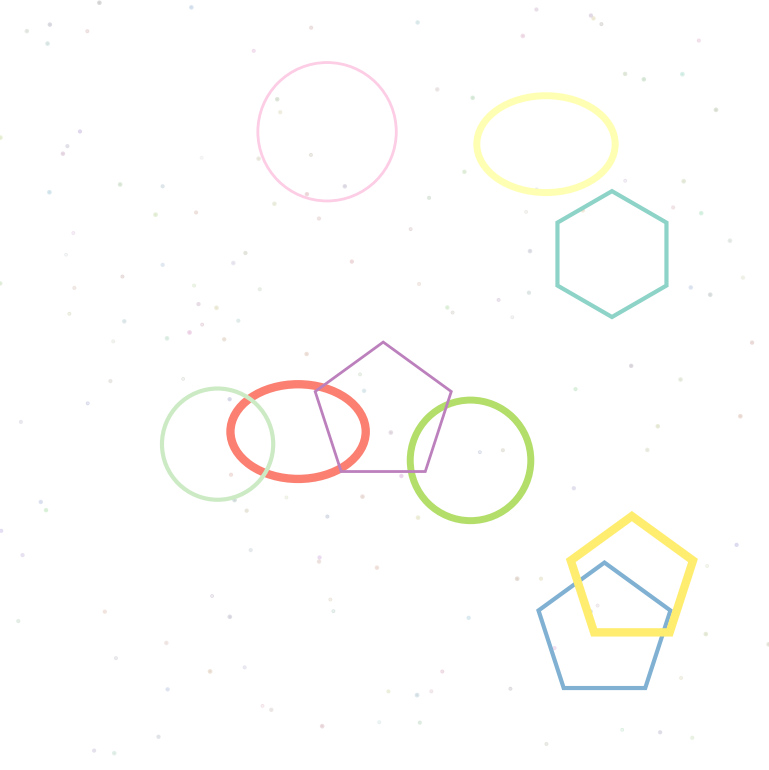[{"shape": "hexagon", "thickness": 1.5, "radius": 0.41, "center": [0.795, 0.67]}, {"shape": "oval", "thickness": 2.5, "radius": 0.45, "center": [0.709, 0.813]}, {"shape": "oval", "thickness": 3, "radius": 0.44, "center": [0.387, 0.439]}, {"shape": "pentagon", "thickness": 1.5, "radius": 0.45, "center": [0.785, 0.179]}, {"shape": "circle", "thickness": 2.5, "radius": 0.39, "center": [0.611, 0.402]}, {"shape": "circle", "thickness": 1, "radius": 0.45, "center": [0.425, 0.829]}, {"shape": "pentagon", "thickness": 1, "radius": 0.46, "center": [0.498, 0.463]}, {"shape": "circle", "thickness": 1.5, "radius": 0.36, "center": [0.283, 0.423]}, {"shape": "pentagon", "thickness": 3, "radius": 0.42, "center": [0.821, 0.246]}]